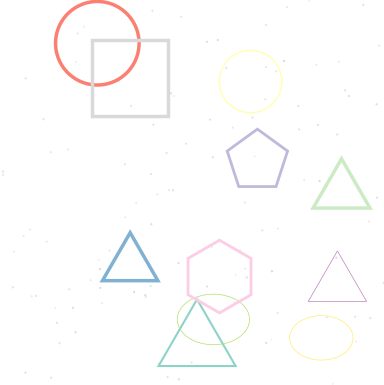[{"shape": "triangle", "thickness": 1.5, "radius": 0.58, "center": [0.512, 0.107]}, {"shape": "circle", "thickness": 1, "radius": 0.41, "center": [0.651, 0.788]}, {"shape": "pentagon", "thickness": 2, "radius": 0.41, "center": [0.669, 0.582]}, {"shape": "circle", "thickness": 2.5, "radius": 0.54, "center": [0.253, 0.888]}, {"shape": "triangle", "thickness": 2.5, "radius": 0.42, "center": [0.338, 0.313]}, {"shape": "oval", "thickness": 0.5, "radius": 0.47, "center": [0.554, 0.17]}, {"shape": "hexagon", "thickness": 2, "radius": 0.47, "center": [0.57, 0.282]}, {"shape": "square", "thickness": 2.5, "radius": 0.49, "center": [0.338, 0.798]}, {"shape": "triangle", "thickness": 0.5, "radius": 0.44, "center": [0.876, 0.261]}, {"shape": "triangle", "thickness": 2.5, "radius": 0.43, "center": [0.887, 0.502]}, {"shape": "oval", "thickness": 0.5, "radius": 0.41, "center": [0.835, 0.122]}]